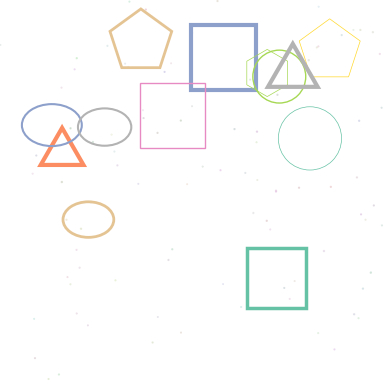[{"shape": "circle", "thickness": 0.5, "radius": 0.41, "center": [0.805, 0.641]}, {"shape": "square", "thickness": 2.5, "radius": 0.39, "center": [0.718, 0.278]}, {"shape": "triangle", "thickness": 3, "radius": 0.32, "center": [0.161, 0.604]}, {"shape": "square", "thickness": 3, "radius": 0.42, "center": [0.58, 0.85]}, {"shape": "oval", "thickness": 1.5, "radius": 0.39, "center": [0.135, 0.675]}, {"shape": "square", "thickness": 1, "radius": 0.42, "center": [0.449, 0.701]}, {"shape": "hexagon", "thickness": 0.5, "radius": 0.31, "center": [0.694, 0.81]}, {"shape": "circle", "thickness": 1, "radius": 0.34, "center": [0.725, 0.801]}, {"shape": "pentagon", "thickness": 0.5, "radius": 0.42, "center": [0.856, 0.868]}, {"shape": "oval", "thickness": 2, "radius": 0.33, "center": [0.23, 0.43]}, {"shape": "pentagon", "thickness": 2, "radius": 0.42, "center": [0.366, 0.892]}, {"shape": "oval", "thickness": 1.5, "radius": 0.35, "center": [0.272, 0.67]}, {"shape": "triangle", "thickness": 3, "radius": 0.37, "center": [0.76, 0.812]}]